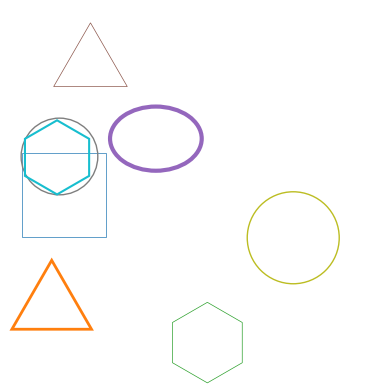[{"shape": "square", "thickness": 0.5, "radius": 0.55, "center": [0.166, 0.493]}, {"shape": "triangle", "thickness": 2, "radius": 0.6, "center": [0.134, 0.205]}, {"shape": "hexagon", "thickness": 0.5, "radius": 0.52, "center": [0.539, 0.11]}, {"shape": "oval", "thickness": 3, "radius": 0.6, "center": [0.405, 0.64]}, {"shape": "triangle", "thickness": 0.5, "radius": 0.55, "center": [0.235, 0.83]}, {"shape": "circle", "thickness": 1, "radius": 0.5, "center": [0.154, 0.594]}, {"shape": "circle", "thickness": 1, "radius": 0.6, "center": [0.762, 0.382]}, {"shape": "hexagon", "thickness": 1.5, "radius": 0.48, "center": [0.148, 0.591]}]